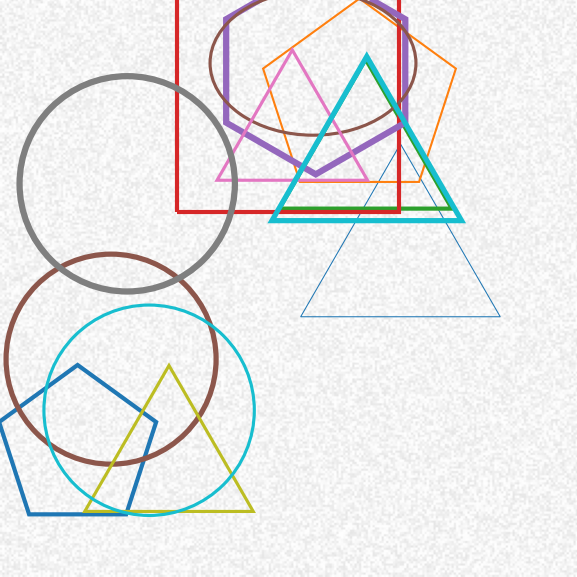[{"shape": "triangle", "thickness": 0.5, "radius": 1.0, "center": [0.693, 0.55]}, {"shape": "pentagon", "thickness": 2, "radius": 0.71, "center": [0.134, 0.224]}, {"shape": "pentagon", "thickness": 1, "radius": 0.88, "center": [0.623, 0.826]}, {"shape": "triangle", "thickness": 2, "radius": 0.86, "center": [0.633, 0.724]}, {"shape": "square", "thickness": 2, "radius": 0.96, "center": [0.498, 0.825]}, {"shape": "hexagon", "thickness": 3, "radius": 0.9, "center": [0.547, 0.876]}, {"shape": "circle", "thickness": 2.5, "radius": 0.91, "center": [0.192, 0.377]}, {"shape": "oval", "thickness": 1.5, "radius": 0.89, "center": [0.542, 0.89]}, {"shape": "triangle", "thickness": 1.5, "radius": 0.75, "center": [0.506, 0.762]}, {"shape": "circle", "thickness": 3, "radius": 0.93, "center": [0.22, 0.681]}, {"shape": "triangle", "thickness": 1.5, "radius": 0.84, "center": [0.293, 0.198]}, {"shape": "triangle", "thickness": 2.5, "radius": 0.95, "center": [0.635, 0.712]}, {"shape": "circle", "thickness": 1.5, "radius": 0.91, "center": [0.258, 0.289]}]